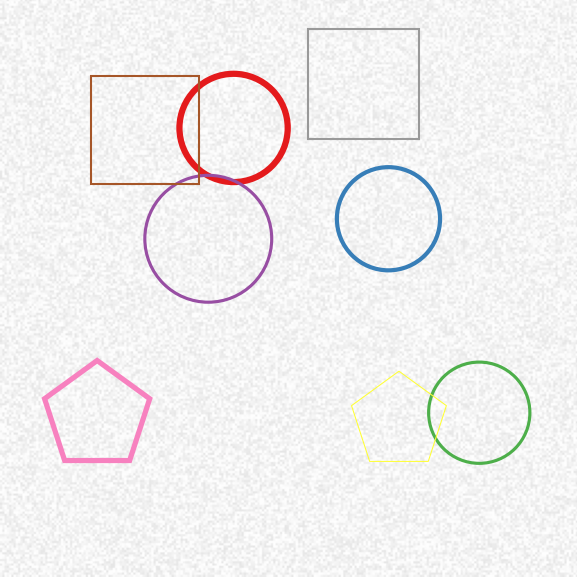[{"shape": "circle", "thickness": 3, "radius": 0.47, "center": [0.404, 0.778]}, {"shape": "circle", "thickness": 2, "radius": 0.45, "center": [0.673, 0.62]}, {"shape": "circle", "thickness": 1.5, "radius": 0.44, "center": [0.83, 0.284]}, {"shape": "circle", "thickness": 1.5, "radius": 0.55, "center": [0.361, 0.586]}, {"shape": "pentagon", "thickness": 0.5, "radius": 0.43, "center": [0.691, 0.27]}, {"shape": "square", "thickness": 1, "radius": 0.47, "center": [0.251, 0.774]}, {"shape": "pentagon", "thickness": 2.5, "radius": 0.48, "center": [0.168, 0.279]}, {"shape": "square", "thickness": 1, "radius": 0.48, "center": [0.63, 0.854]}]